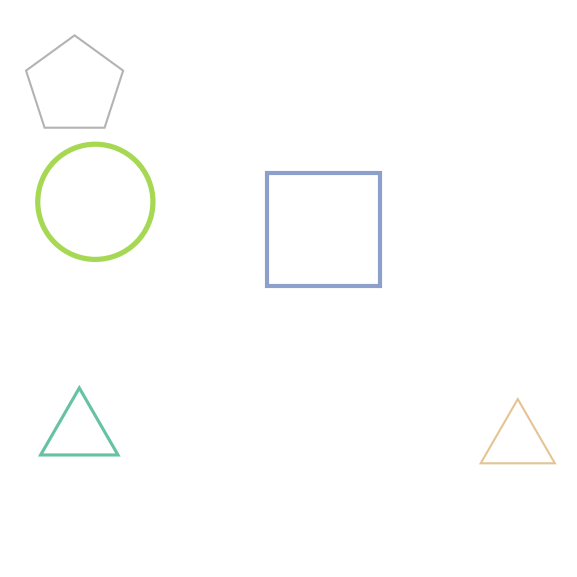[{"shape": "triangle", "thickness": 1.5, "radius": 0.39, "center": [0.137, 0.25]}, {"shape": "square", "thickness": 2, "radius": 0.49, "center": [0.56, 0.601]}, {"shape": "circle", "thickness": 2.5, "radius": 0.5, "center": [0.165, 0.65]}, {"shape": "triangle", "thickness": 1, "radius": 0.37, "center": [0.897, 0.234]}, {"shape": "pentagon", "thickness": 1, "radius": 0.44, "center": [0.129, 0.85]}]